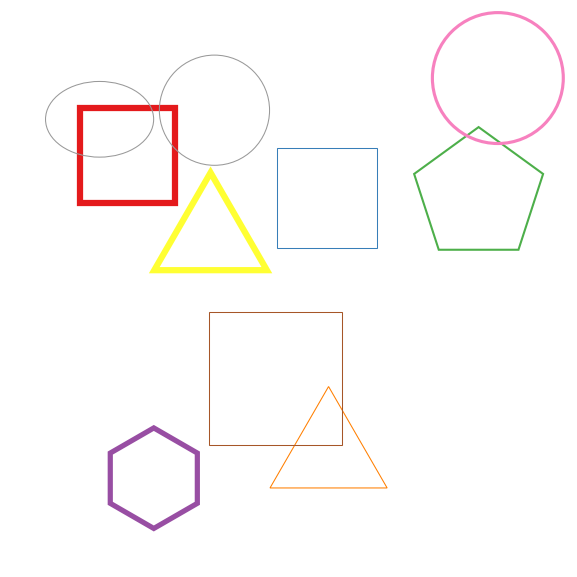[{"shape": "square", "thickness": 3, "radius": 0.41, "center": [0.221, 0.73]}, {"shape": "square", "thickness": 0.5, "radius": 0.43, "center": [0.566, 0.656]}, {"shape": "pentagon", "thickness": 1, "radius": 0.59, "center": [0.829, 0.662]}, {"shape": "hexagon", "thickness": 2.5, "radius": 0.44, "center": [0.266, 0.171]}, {"shape": "triangle", "thickness": 0.5, "radius": 0.59, "center": [0.569, 0.213]}, {"shape": "triangle", "thickness": 3, "radius": 0.56, "center": [0.365, 0.588]}, {"shape": "square", "thickness": 0.5, "radius": 0.58, "center": [0.477, 0.344]}, {"shape": "circle", "thickness": 1.5, "radius": 0.57, "center": [0.862, 0.864]}, {"shape": "oval", "thickness": 0.5, "radius": 0.47, "center": [0.172, 0.793]}, {"shape": "circle", "thickness": 0.5, "radius": 0.48, "center": [0.371, 0.808]}]